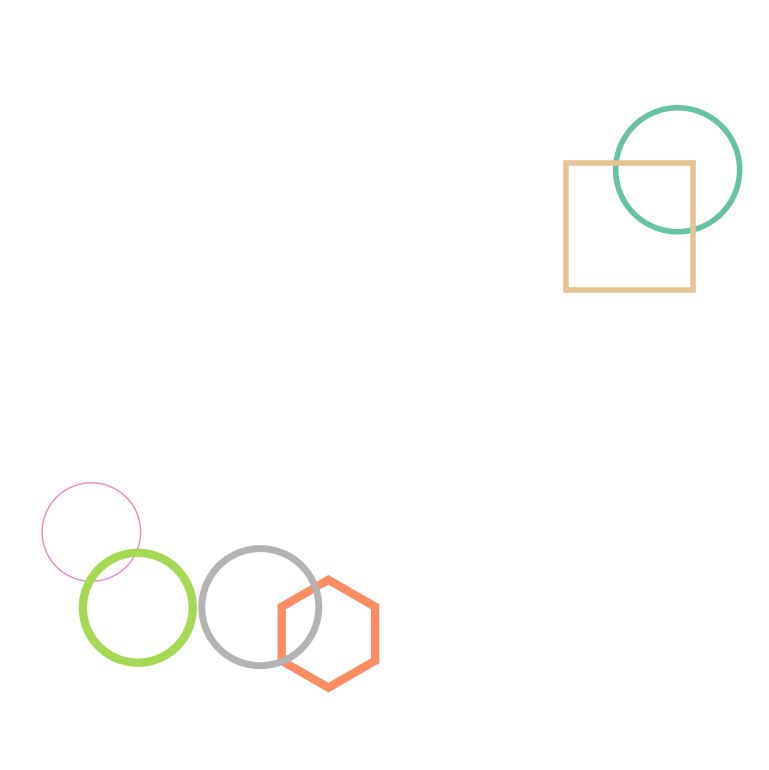[{"shape": "circle", "thickness": 2, "radius": 0.4, "center": [0.88, 0.78]}, {"shape": "hexagon", "thickness": 3, "radius": 0.35, "center": [0.427, 0.177]}, {"shape": "circle", "thickness": 0.5, "radius": 0.32, "center": [0.119, 0.309]}, {"shape": "circle", "thickness": 3, "radius": 0.36, "center": [0.179, 0.211]}, {"shape": "square", "thickness": 2, "radius": 0.41, "center": [0.817, 0.706]}, {"shape": "circle", "thickness": 2.5, "radius": 0.38, "center": [0.338, 0.212]}]